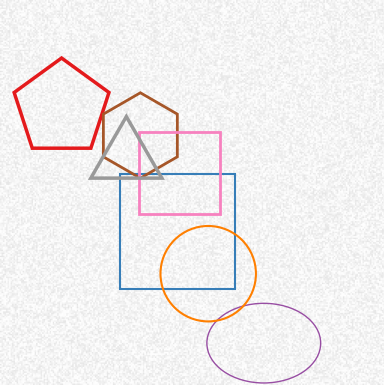[{"shape": "pentagon", "thickness": 2.5, "radius": 0.65, "center": [0.16, 0.72]}, {"shape": "square", "thickness": 1.5, "radius": 0.75, "center": [0.461, 0.398]}, {"shape": "oval", "thickness": 1, "radius": 0.74, "center": [0.685, 0.109]}, {"shape": "circle", "thickness": 1.5, "radius": 0.62, "center": [0.541, 0.289]}, {"shape": "hexagon", "thickness": 2, "radius": 0.55, "center": [0.365, 0.648]}, {"shape": "square", "thickness": 2, "radius": 0.53, "center": [0.466, 0.551]}, {"shape": "triangle", "thickness": 2.5, "radius": 0.53, "center": [0.328, 0.591]}]